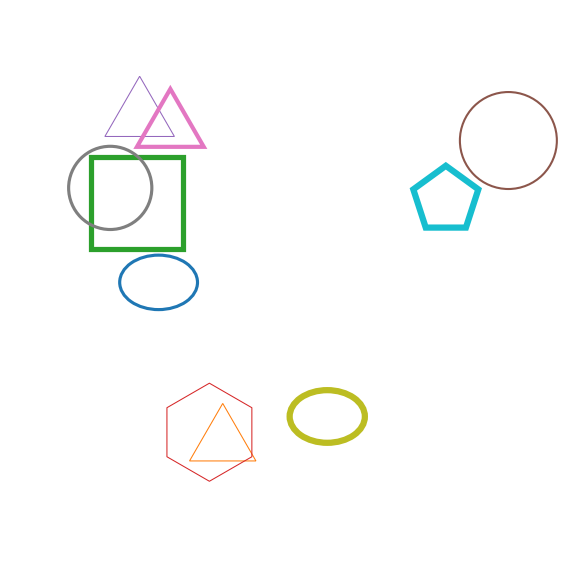[{"shape": "oval", "thickness": 1.5, "radius": 0.34, "center": [0.275, 0.51]}, {"shape": "triangle", "thickness": 0.5, "radius": 0.33, "center": [0.386, 0.234]}, {"shape": "square", "thickness": 2.5, "radius": 0.4, "center": [0.237, 0.648]}, {"shape": "hexagon", "thickness": 0.5, "radius": 0.42, "center": [0.363, 0.251]}, {"shape": "triangle", "thickness": 0.5, "radius": 0.35, "center": [0.242, 0.798]}, {"shape": "circle", "thickness": 1, "radius": 0.42, "center": [0.88, 0.756]}, {"shape": "triangle", "thickness": 2, "radius": 0.33, "center": [0.295, 0.778]}, {"shape": "circle", "thickness": 1.5, "radius": 0.36, "center": [0.191, 0.674]}, {"shape": "oval", "thickness": 3, "radius": 0.33, "center": [0.567, 0.278]}, {"shape": "pentagon", "thickness": 3, "radius": 0.3, "center": [0.772, 0.653]}]